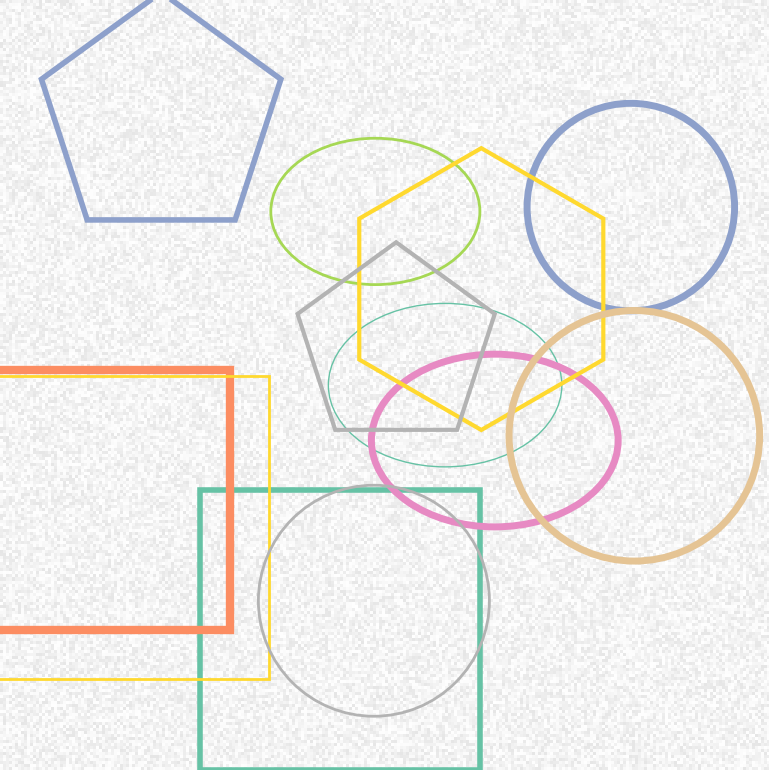[{"shape": "square", "thickness": 2, "radius": 0.91, "center": [0.442, 0.182]}, {"shape": "oval", "thickness": 0.5, "radius": 0.76, "center": [0.578, 0.5]}, {"shape": "square", "thickness": 3, "radius": 0.84, "center": [0.131, 0.351]}, {"shape": "circle", "thickness": 2.5, "radius": 0.67, "center": [0.819, 0.731]}, {"shape": "pentagon", "thickness": 2, "radius": 0.82, "center": [0.209, 0.847]}, {"shape": "oval", "thickness": 2.5, "radius": 0.8, "center": [0.643, 0.428]}, {"shape": "oval", "thickness": 1, "radius": 0.68, "center": [0.487, 0.725]}, {"shape": "hexagon", "thickness": 1.5, "radius": 0.91, "center": [0.625, 0.625]}, {"shape": "square", "thickness": 1, "radius": 0.98, "center": [0.153, 0.315]}, {"shape": "circle", "thickness": 2.5, "radius": 0.81, "center": [0.824, 0.434]}, {"shape": "pentagon", "thickness": 1.5, "radius": 0.67, "center": [0.514, 0.551]}, {"shape": "circle", "thickness": 1, "radius": 0.75, "center": [0.486, 0.22]}]